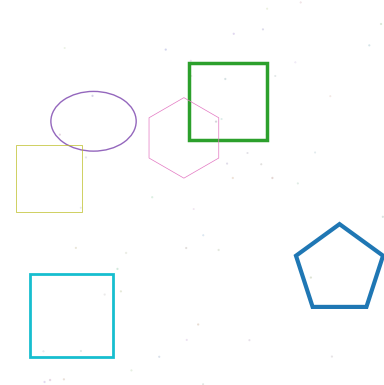[{"shape": "pentagon", "thickness": 3, "radius": 0.59, "center": [0.882, 0.299]}, {"shape": "square", "thickness": 2.5, "radius": 0.51, "center": [0.591, 0.736]}, {"shape": "oval", "thickness": 1, "radius": 0.55, "center": [0.243, 0.685]}, {"shape": "hexagon", "thickness": 0.5, "radius": 0.52, "center": [0.478, 0.642]}, {"shape": "square", "thickness": 0.5, "radius": 0.43, "center": [0.127, 0.536]}, {"shape": "square", "thickness": 2, "radius": 0.54, "center": [0.187, 0.181]}]